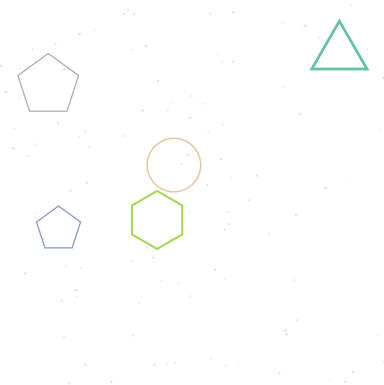[{"shape": "triangle", "thickness": 2, "radius": 0.41, "center": [0.882, 0.862]}, {"shape": "pentagon", "thickness": 1, "radius": 0.3, "center": [0.152, 0.405]}, {"shape": "hexagon", "thickness": 1.5, "radius": 0.38, "center": [0.408, 0.429]}, {"shape": "circle", "thickness": 1, "radius": 0.35, "center": [0.452, 0.571]}, {"shape": "pentagon", "thickness": 1, "radius": 0.41, "center": [0.125, 0.778]}]